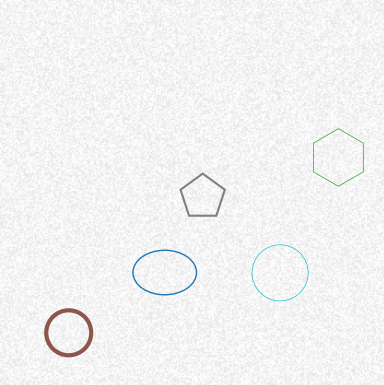[{"shape": "oval", "thickness": 1, "radius": 0.41, "center": [0.428, 0.292]}, {"shape": "hexagon", "thickness": 0.5, "radius": 0.37, "center": [0.879, 0.591]}, {"shape": "circle", "thickness": 3, "radius": 0.29, "center": [0.179, 0.136]}, {"shape": "pentagon", "thickness": 1.5, "radius": 0.3, "center": [0.526, 0.489]}, {"shape": "circle", "thickness": 0.5, "radius": 0.36, "center": [0.728, 0.291]}]